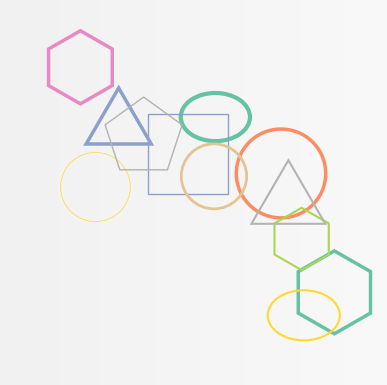[{"shape": "hexagon", "thickness": 2.5, "radius": 0.54, "center": [0.863, 0.241]}, {"shape": "oval", "thickness": 3, "radius": 0.45, "center": [0.556, 0.696]}, {"shape": "circle", "thickness": 2.5, "radius": 0.58, "center": [0.725, 0.549]}, {"shape": "square", "thickness": 1, "radius": 0.52, "center": [0.484, 0.6]}, {"shape": "triangle", "thickness": 2.5, "radius": 0.48, "center": [0.306, 0.674]}, {"shape": "hexagon", "thickness": 2.5, "radius": 0.47, "center": [0.207, 0.825]}, {"shape": "hexagon", "thickness": 1.5, "radius": 0.4, "center": [0.778, 0.379]}, {"shape": "circle", "thickness": 0.5, "radius": 0.45, "center": [0.246, 0.514]}, {"shape": "oval", "thickness": 1.5, "radius": 0.47, "center": [0.784, 0.181]}, {"shape": "circle", "thickness": 2, "radius": 0.42, "center": [0.552, 0.542]}, {"shape": "pentagon", "thickness": 1, "radius": 0.52, "center": [0.371, 0.643]}, {"shape": "triangle", "thickness": 1.5, "radius": 0.55, "center": [0.744, 0.474]}]